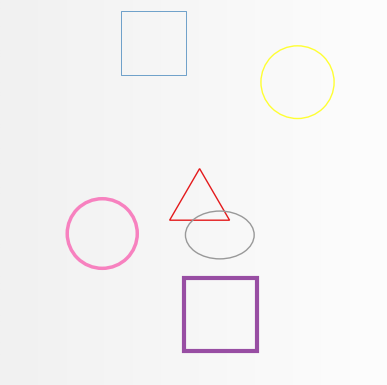[{"shape": "triangle", "thickness": 1, "radius": 0.45, "center": [0.515, 0.473]}, {"shape": "square", "thickness": 0.5, "radius": 0.42, "center": [0.396, 0.889]}, {"shape": "square", "thickness": 3, "radius": 0.47, "center": [0.569, 0.184]}, {"shape": "circle", "thickness": 1, "radius": 0.47, "center": [0.768, 0.787]}, {"shape": "circle", "thickness": 2.5, "radius": 0.45, "center": [0.264, 0.393]}, {"shape": "oval", "thickness": 1, "radius": 0.44, "center": [0.567, 0.39]}]